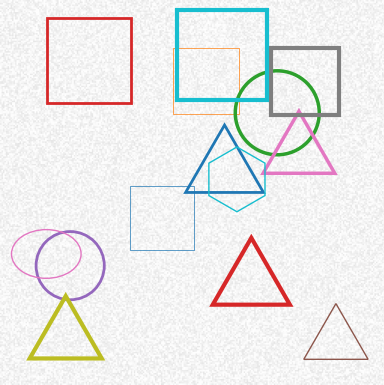[{"shape": "triangle", "thickness": 2, "radius": 0.58, "center": [0.583, 0.559]}, {"shape": "square", "thickness": 0.5, "radius": 0.42, "center": [0.42, 0.435]}, {"shape": "square", "thickness": 0.5, "radius": 0.43, "center": [0.535, 0.79]}, {"shape": "circle", "thickness": 2.5, "radius": 0.55, "center": [0.72, 0.707]}, {"shape": "square", "thickness": 2, "radius": 0.55, "center": [0.231, 0.843]}, {"shape": "triangle", "thickness": 3, "radius": 0.58, "center": [0.653, 0.266]}, {"shape": "circle", "thickness": 2, "radius": 0.44, "center": [0.182, 0.31]}, {"shape": "triangle", "thickness": 1, "radius": 0.48, "center": [0.873, 0.115]}, {"shape": "triangle", "thickness": 2.5, "radius": 0.54, "center": [0.776, 0.604]}, {"shape": "oval", "thickness": 1, "radius": 0.45, "center": [0.12, 0.34]}, {"shape": "square", "thickness": 3, "radius": 0.44, "center": [0.792, 0.789]}, {"shape": "triangle", "thickness": 3, "radius": 0.54, "center": [0.171, 0.123]}, {"shape": "square", "thickness": 3, "radius": 0.59, "center": [0.577, 0.857]}, {"shape": "hexagon", "thickness": 1, "radius": 0.42, "center": [0.615, 0.534]}]